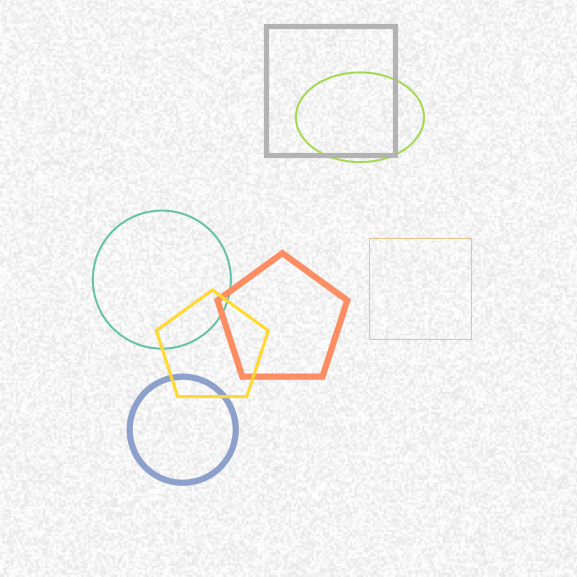[{"shape": "circle", "thickness": 1, "radius": 0.6, "center": [0.28, 0.515]}, {"shape": "pentagon", "thickness": 3, "radius": 0.59, "center": [0.489, 0.443]}, {"shape": "circle", "thickness": 3, "radius": 0.46, "center": [0.316, 0.255]}, {"shape": "oval", "thickness": 1, "radius": 0.55, "center": [0.623, 0.796]}, {"shape": "pentagon", "thickness": 1.5, "radius": 0.51, "center": [0.368, 0.395]}, {"shape": "square", "thickness": 0.5, "radius": 0.44, "center": [0.727, 0.5]}, {"shape": "square", "thickness": 2.5, "radius": 0.56, "center": [0.572, 0.843]}]